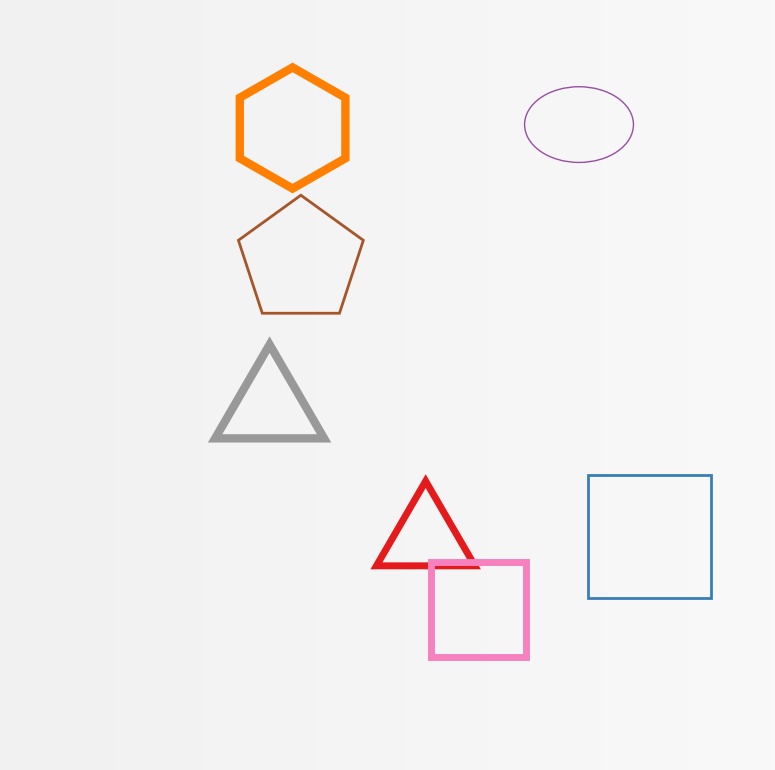[{"shape": "triangle", "thickness": 2.5, "radius": 0.37, "center": [0.549, 0.302]}, {"shape": "square", "thickness": 1, "radius": 0.4, "center": [0.838, 0.303]}, {"shape": "oval", "thickness": 0.5, "radius": 0.35, "center": [0.747, 0.838]}, {"shape": "hexagon", "thickness": 3, "radius": 0.39, "center": [0.378, 0.834]}, {"shape": "pentagon", "thickness": 1, "radius": 0.42, "center": [0.388, 0.662]}, {"shape": "square", "thickness": 2.5, "radius": 0.31, "center": [0.617, 0.208]}, {"shape": "triangle", "thickness": 3, "radius": 0.41, "center": [0.348, 0.471]}]